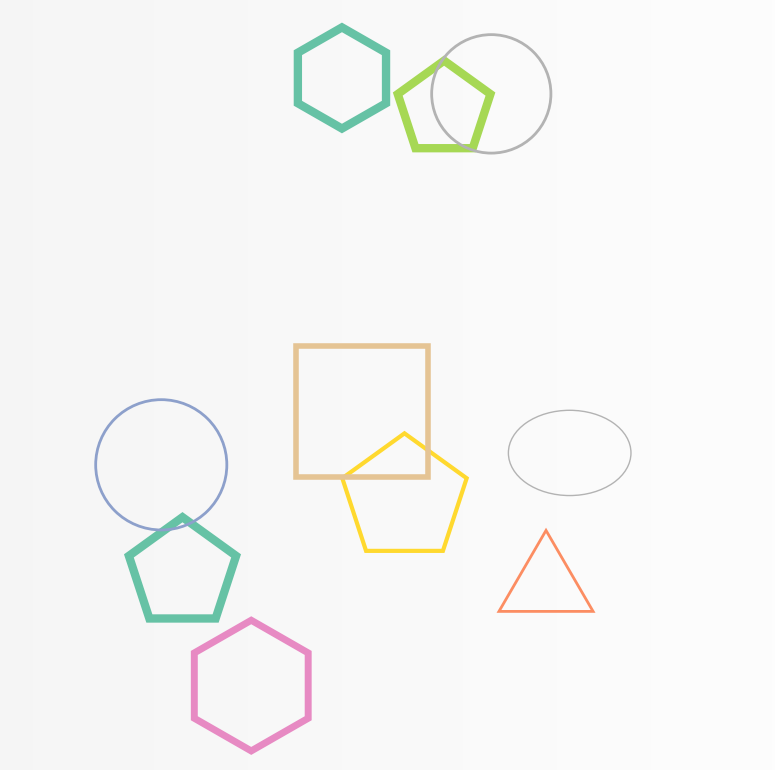[{"shape": "pentagon", "thickness": 3, "radius": 0.36, "center": [0.235, 0.256]}, {"shape": "hexagon", "thickness": 3, "radius": 0.33, "center": [0.441, 0.899]}, {"shape": "triangle", "thickness": 1, "radius": 0.35, "center": [0.705, 0.241]}, {"shape": "circle", "thickness": 1, "radius": 0.42, "center": [0.208, 0.396]}, {"shape": "hexagon", "thickness": 2.5, "radius": 0.42, "center": [0.324, 0.11]}, {"shape": "pentagon", "thickness": 3, "radius": 0.31, "center": [0.573, 0.858]}, {"shape": "pentagon", "thickness": 1.5, "radius": 0.42, "center": [0.522, 0.353]}, {"shape": "square", "thickness": 2, "radius": 0.43, "center": [0.467, 0.466]}, {"shape": "circle", "thickness": 1, "radius": 0.38, "center": [0.634, 0.878]}, {"shape": "oval", "thickness": 0.5, "radius": 0.4, "center": [0.735, 0.412]}]